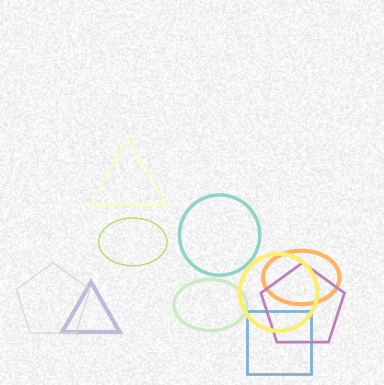[{"shape": "circle", "thickness": 2.5, "radius": 0.52, "center": [0.57, 0.39]}, {"shape": "triangle", "thickness": 1, "radius": 0.58, "center": [0.332, 0.526]}, {"shape": "triangle", "thickness": 3, "radius": 0.43, "center": [0.236, 0.181]}, {"shape": "square", "thickness": 2, "radius": 0.41, "center": [0.724, 0.11]}, {"shape": "oval", "thickness": 3, "radius": 0.5, "center": [0.783, 0.279]}, {"shape": "oval", "thickness": 1, "radius": 0.44, "center": [0.345, 0.372]}, {"shape": "pentagon", "thickness": 1, "radius": 0.5, "center": [0.138, 0.217]}, {"shape": "pentagon", "thickness": 2, "radius": 0.57, "center": [0.786, 0.204]}, {"shape": "oval", "thickness": 2.5, "radius": 0.47, "center": [0.546, 0.208]}, {"shape": "circle", "thickness": 3, "radius": 0.5, "center": [0.724, 0.241]}]